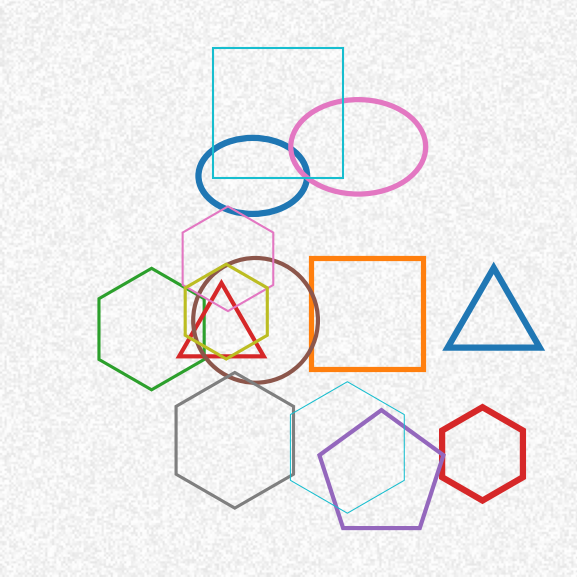[{"shape": "triangle", "thickness": 3, "radius": 0.46, "center": [0.855, 0.443]}, {"shape": "oval", "thickness": 3, "radius": 0.47, "center": [0.438, 0.695]}, {"shape": "square", "thickness": 2.5, "radius": 0.48, "center": [0.635, 0.456]}, {"shape": "hexagon", "thickness": 1.5, "radius": 0.53, "center": [0.262, 0.429]}, {"shape": "triangle", "thickness": 2, "radius": 0.42, "center": [0.383, 0.424]}, {"shape": "hexagon", "thickness": 3, "radius": 0.4, "center": [0.836, 0.213]}, {"shape": "pentagon", "thickness": 2, "radius": 0.56, "center": [0.661, 0.176]}, {"shape": "circle", "thickness": 2, "radius": 0.54, "center": [0.443, 0.444]}, {"shape": "hexagon", "thickness": 1, "radius": 0.45, "center": [0.395, 0.551]}, {"shape": "oval", "thickness": 2.5, "radius": 0.58, "center": [0.62, 0.745]}, {"shape": "hexagon", "thickness": 1.5, "radius": 0.59, "center": [0.407, 0.237]}, {"shape": "hexagon", "thickness": 1.5, "radius": 0.41, "center": [0.392, 0.46]}, {"shape": "square", "thickness": 1, "radius": 0.56, "center": [0.482, 0.803]}, {"shape": "hexagon", "thickness": 0.5, "radius": 0.57, "center": [0.601, 0.224]}]